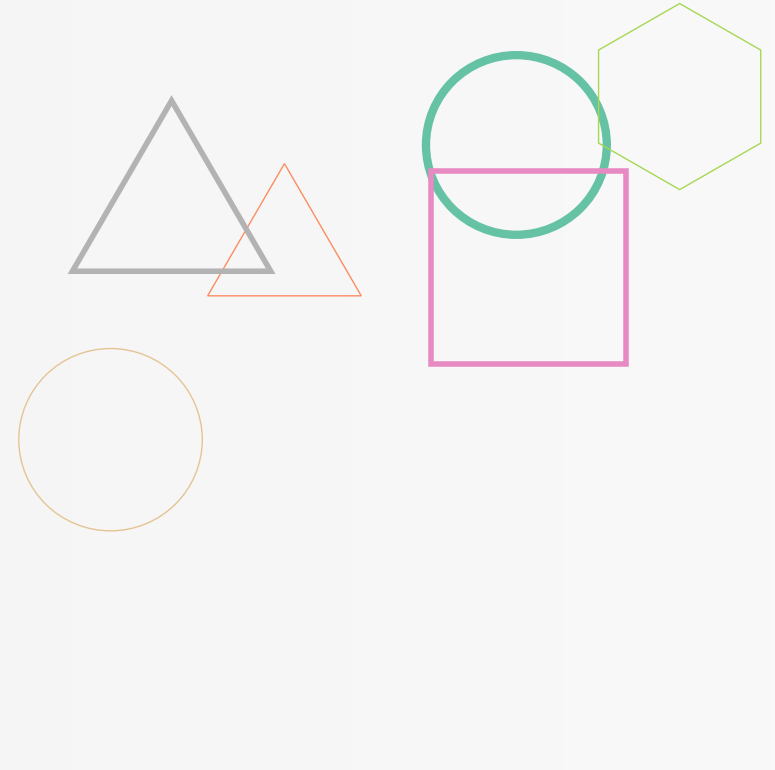[{"shape": "circle", "thickness": 3, "radius": 0.58, "center": [0.666, 0.812]}, {"shape": "triangle", "thickness": 0.5, "radius": 0.57, "center": [0.367, 0.673]}, {"shape": "square", "thickness": 2, "radius": 0.63, "center": [0.682, 0.653]}, {"shape": "hexagon", "thickness": 0.5, "radius": 0.6, "center": [0.877, 0.875]}, {"shape": "circle", "thickness": 0.5, "radius": 0.59, "center": [0.143, 0.429]}, {"shape": "triangle", "thickness": 2, "radius": 0.74, "center": [0.221, 0.722]}]